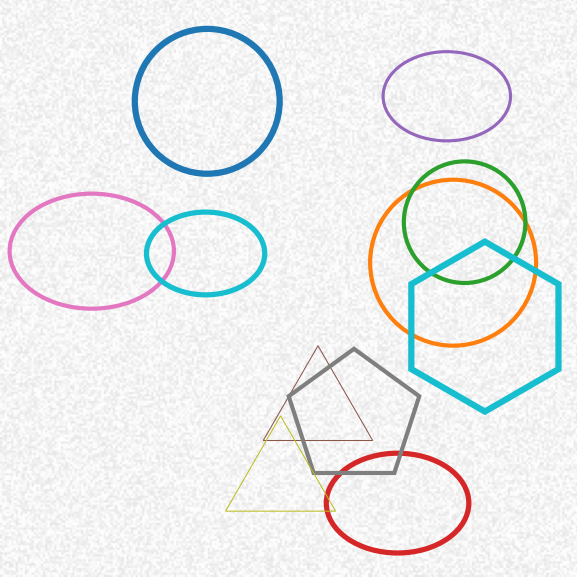[{"shape": "circle", "thickness": 3, "radius": 0.63, "center": [0.359, 0.824]}, {"shape": "circle", "thickness": 2, "radius": 0.72, "center": [0.785, 0.544]}, {"shape": "circle", "thickness": 2, "radius": 0.53, "center": [0.805, 0.614]}, {"shape": "oval", "thickness": 2.5, "radius": 0.62, "center": [0.688, 0.128]}, {"shape": "oval", "thickness": 1.5, "radius": 0.55, "center": [0.774, 0.832]}, {"shape": "triangle", "thickness": 0.5, "radius": 0.55, "center": [0.551, 0.291]}, {"shape": "oval", "thickness": 2, "radius": 0.71, "center": [0.159, 0.564]}, {"shape": "pentagon", "thickness": 2, "radius": 0.59, "center": [0.613, 0.276]}, {"shape": "triangle", "thickness": 0.5, "radius": 0.55, "center": [0.486, 0.169]}, {"shape": "oval", "thickness": 2.5, "radius": 0.51, "center": [0.356, 0.56]}, {"shape": "hexagon", "thickness": 3, "radius": 0.74, "center": [0.84, 0.434]}]